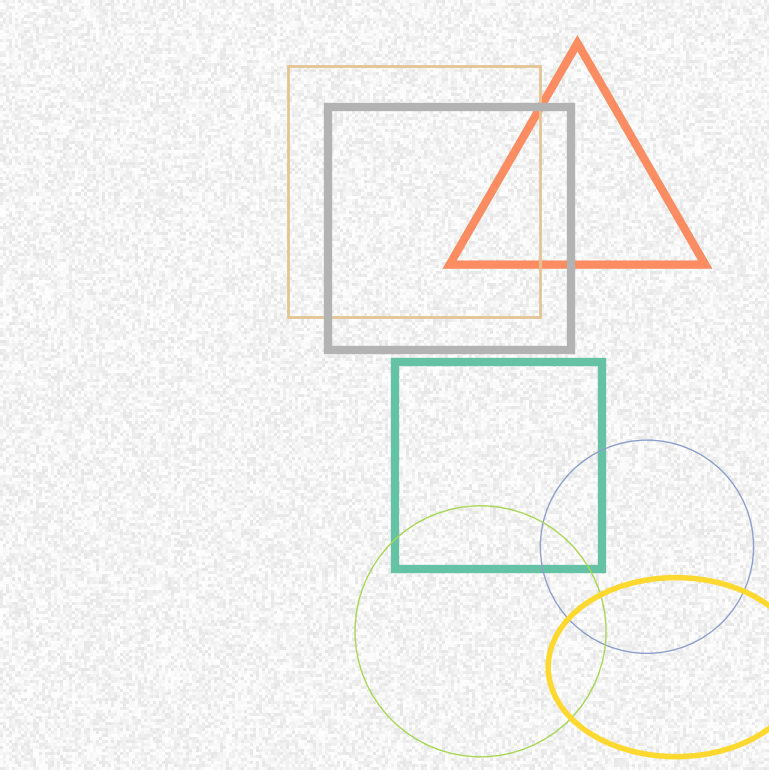[{"shape": "square", "thickness": 3, "radius": 0.67, "center": [0.647, 0.396]}, {"shape": "triangle", "thickness": 3, "radius": 0.96, "center": [0.75, 0.752]}, {"shape": "circle", "thickness": 0.5, "radius": 0.69, "center": [0.84, 0.29]}, {"shape": "circle", "thickness": 0.5, "radius": 0.81, "center": [0.624, 0.18]}, {"shape": "oval", "thickness": 2, "radius": 0.83, "center": [0.878, 0.134]}, {"shape": "square", "thickness": 1, "radius": 0.82, "center": [0.538, 0.751]}, {"shape": "square", "thickness": 3, "radius": 0.79, "center": [0.584, 0.703]}]